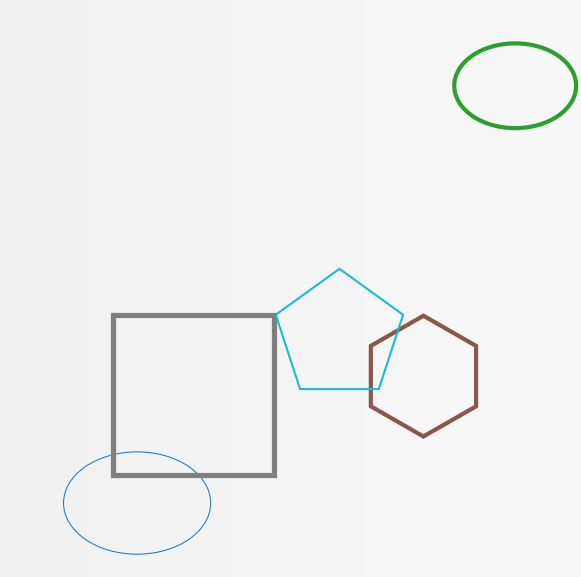[{"shape": "oval", "thickness": 0.5, "radius": 0.63, "center": [0.236, 0.128]}, {"shape": "oval", "thickness": 2, "radius": 0.52, "center": [0.886, 0.851]}, {"shape": "hexagon", "thickness": 2, "radius": 0.52, "center": [0.729, 0.348]}, {"shape": "square", "thickness": 2.5, "radius": 0.69, "center": [0.333, 0.316]}, {"shape": "pentagon", "thickness": 1, "radius": 0.58, "center": [0.584, 0.419]}]